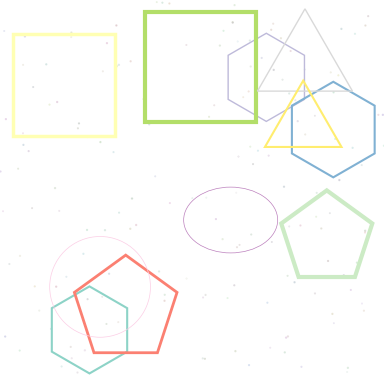[{"shape": "hexagon", "thickness": 1.5, "radius": 0.57, "center": [0.232, 0.143]}, {"shape": "square", "thickness": 2.5, "radius": 0.66, "center": [0.167, 0.778]}, {"shape": "hexagon", "thickness": 1, "radius": 0.57, "center": [0.692, 0.799]}, {"shape": "pentagon", "thickness": 2, "radius": 0.7, "center": [0.327, 0.197]}, {"shape": "hexagon", "thickness": 1.5, "radius": 0.62, "center": [0.866, 0.663]}, {"shape": "square", "thickness": 3, "radius": 0.72, "center": [0.521, 0.826]}, {"shape": "circle", "thickness": 0.5, "radius": 0.65, "center": [0.26, 0.255]}, {"shape": "triangle", "thickness": 1, "radius": 0.71, "center": [0.792, 0.835]}, {"shape": "oval", "thickness": 0.5, "radius": 0.61, "center": [0.599, 0.429]}, {"shape": "pentagon", "thickness": 3, "radius": 0.62, "center": [0.849, 0.381]}, {"shape": "triangle", "thickness": 1.5, "radius": 0.57, "center": [0.788, 0.676]}]